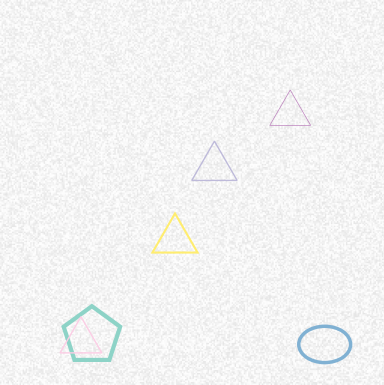[{"shape": "pentagon", "thickness": 3, "radius": 0.39, "center": [0.239, 0.128]}, {"shape": "triangle", "thickness": 1, "radius": 0.34, "center": [0.557, 0.565]}, {"shape": "oval", "thickness": 2.5, "radius": 0.34, "center": [0.843, 0.105]}, {"shape": "triangle", "thickness": 1, "radius": 0.31, "center": [0.21, 0.115]}, {"shape": "triangle", "thickness": 0.5, "radius": 0.31, "center": [0.754, 0.705]}, {"shape": "triangle", "thickness": 1.5, "radius": 0.34, "center": [0.455, 0.378]}]